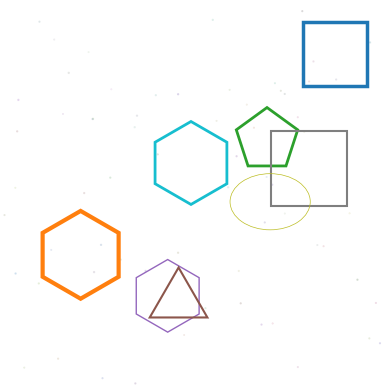[{"shape": "square", "thickness": 2.5, "radius": 0.42, "center": [0.871, 0.859]}, {"shape": "hexagon", "thickness": 3, "radius": 0.57, "center": [0.209, 0.338]}, {"shape": "pentagon", "thickness": 2, "radius": 0.42, "center": [0.694, 0.637]}, {"shape": "hexagon", "thickness": 1, "radius": 0.47, "center": [0.436, 0.232]}, {"shape": "triangle", "thickness": 1.5, "radius": 0.43, "center": [0.464, 0.219]}, {"shape": "square", "thickness": 1.5, "radius": 0.49, "center": [0.802, 0.563]}, {"shape": "oval", "thickness": 0.5, "radius": 0.52, "center": [0.702, 0.476]}, {"shape": "hexagon", "thickness": 2, "radius": 0.54, "center": [0.496, 0.577]}]